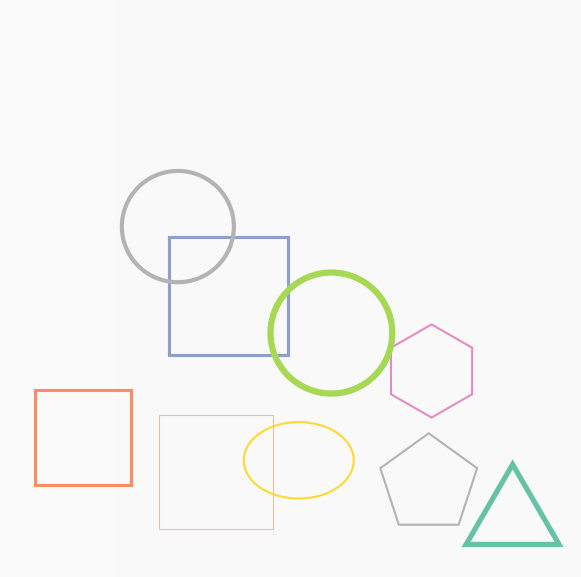[{"shape": "triangle", "thickness": 2.5, "radius": 0.46, "center": [0.882, 0.103]}, {"shape": "square", "thickness": 1.5, "radius": 0.41, "center": [0.143, 0.241]}, {"shape": "square", "thickness": 1.5, "radius": 0.51, "center": [0.394, 0.487]}, {"shape": "hexagon", "thickness": 1, "radius": 0.4, "center": [0.742, 0.357]}, {"shape": "circle", "thickness": 3, "radius": 0.52, "center": [0.57, 0.422]}, {"shape": "oval", "thickness": 1, "radius": 0.47, "center": [0.514, 0.202]}, {"shape": "square", "thickness": 0.5, "radius": 0.49, "center": [0.371, 0.182]}, {"shape": "circle", "thickness": 2, "radius": 0.48, "center": [0.306, 0.607]}, {"shape": "pentagon", "thickness": 1, "radius": 0.44, "center": [0.738, 0.161]}]